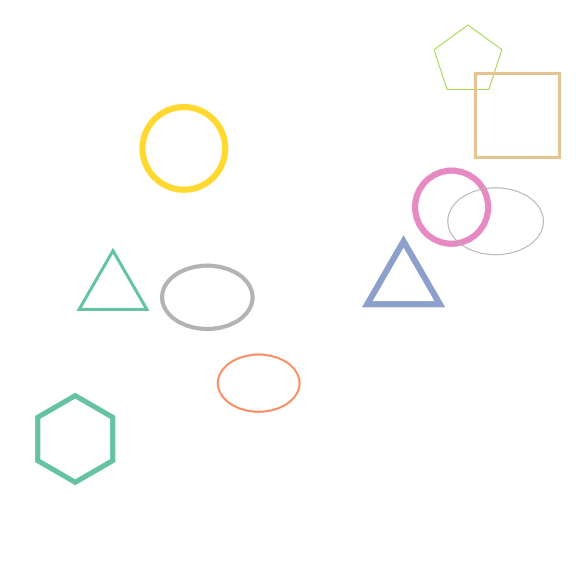[{"shape": "hexagon", "thickness": 2.5, "radius": 0.37, "center": [0.13, 0.239]}, {"shape": "triangle", "thickness": 1.5, "radius": 0.34, "center": [0.196, 0.497]}, {"shape": "oval", "thickness": 1, "radius": 0.35, "center": [0.448, 0.336]}, {"shape": "triangle", "thickness": 3, "radius": 0.36, "center": [0.699, 0.509]}, {"shape": "circle", "thickness": 3, "radius": 0.32, "center": [0.782, 0.64]}, {"shape": "pentagon", "thickness": 0.5, "radius": 0.31, "center": [0.81, 0.894]}, {"shape": "circle", "thickness": 3, "radius": 0.36, "center": [0.318, 0.742]}, {"shape": "square", "thickness": 1.5, "radius": 0.36, "center": [0.895, 0.8]}, {"shape": "oval", "thickness": 0.5, "radius": 0.41, "center": [0.858, 0.616]}, {"shape": "oval", "thickness": 2, "radius": 0.39, "center": [0.359, 0.484]}]